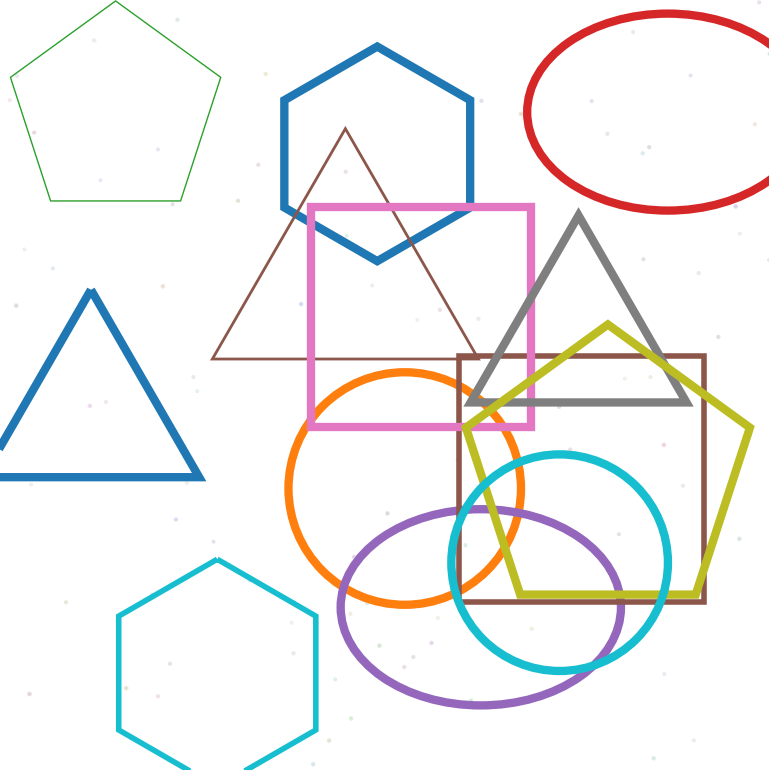[{"shape": "hexagon", "thickness": 3, "radius": 0.7, "center": [0.49, 0.8]}, {"shape": "triangle", "thickness": 3, "radius": 0.81, "center": [0.118, 0.461]}, {"shape": "circle", "thickness": 3, "radius": 0.75, "center": [0.526, 0.366]}, {"shape": "pentagon", "thickness": 0.5, "radius": 0.72, "center": [0.15, 0.855]}, {"shape": "oval", "thickness": 3, "radius": 0.91, "center": [0.867, 0.854]}, {"shape": "oval", "thickness": 3, "radius": 0.91, "center": [0.624, 0.211]}, {"shape": "triangle", "thickness": 1, "radius": 1.0, "center": [0.449, 0.633]}, {"shape": "square", "thickness": 2, "radius": 0.8, "center": [0.755, 0.378]}, {"shape": "square", "thickness": 3, "radius": 0.71, "center": [0.546, 0.588]}, {"shape": "triangle", "thickness": 3, "radius": 0.81, "center": [0.751, 0.558]}, {"shape": "pentagon", "thickness": 3, "radius": 0.97, "center": [0.79, 0.385]}, {"shape": "circle", "thickness": 3, "radius": 0.7, "center": [0.727, 0.269]}, {"shape": "hexagon", "thickness": 2, "radius": 0.74, "center": [0.282, 0.126]}]